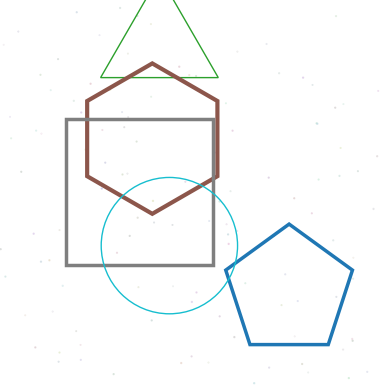[{"shape": "pentagon", "thickness": 2.5, "radius": 0.87, "center": [0.751, 0.245]}, {"shape": "triangle", "thickness": 1, "radius": 0.88, "center": [0.414, 0.887]}, {"shape": "hexagon", "thickness": 3, "radius": 0.98, "center": [0.396, 0.64]}, {"shape": "square", "thickness": 2.5, "radius": 0.95, "center": [0.362, 0.502]}, {"shape": "circle", "thickness": 1, "radius": 0.89, "center": [0.44, 0.362]}]